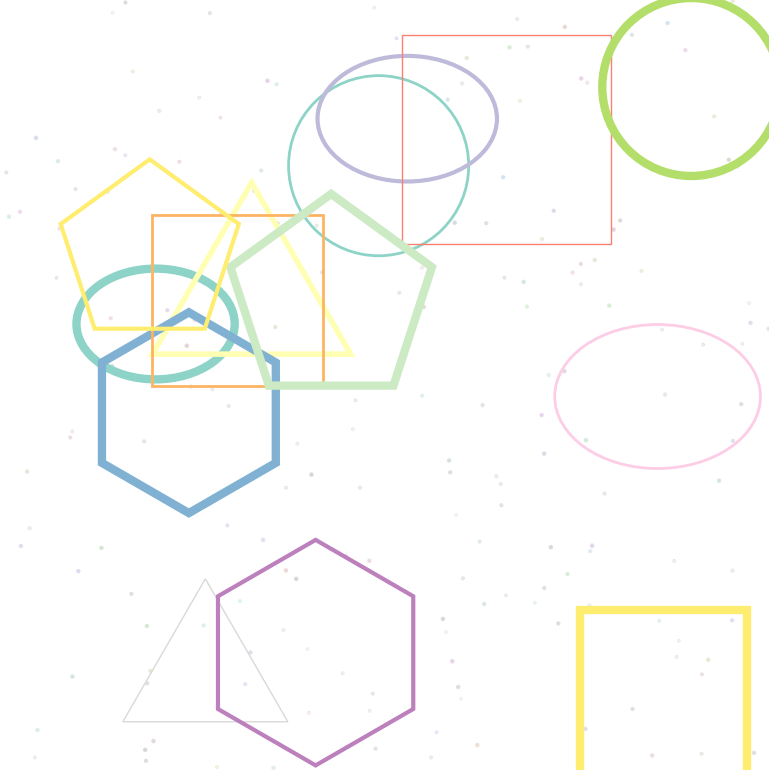[{"shape": "circle", "thickness": 1, "radius": 0.58, "center": [0.492, 0.785]}, {"shape": "oval", "thickness": 3, "radius": 0.51, "center": [0.202, 0.579]}, {"shape": "triangle", "thickness": 2, "radius": 0.74, "center": [0.327, 0.614]}, {"shape": "oval", "thickness": 1.5, "radius": 0.58, "center": [0.529, 0.846]}, {"shape": "square", "thickness": 0.5, "radius": 0.68, "center": [0.658, 0.819]}, {"shape": "hexagon", "thickness": 3, "radius": 0.65, "center": [0.245, 0.464]}, {"shape": "square", "thickness": 1, "radius": 0.55, "center": [0.308, 0.609]}, {"shape": "circle", "thickness": 3, "radius": 0.58, "center": [0.898, 0.887]}, {"shape": "oval", "thickness": 1, "radius": 0.67, "center": [0.854, 0.485]}, {"shape": "triangle", "thickness": 0.5, "radius": 0.62, "center": [0.267, 0.125]}, {"shape": "hexagon", "thickness": 1.5, "radius": 0.73, "center": [0.41, 0.152]}, {"shape": "pentagon", "thickness": 3, "radius": 0.69, "center": [0.43, 0.611]}, {"shape": "square", "thickness": 3, "radius": 0.54, "center": [0.862, 0.1]}, {"shape": "pentagon", "thickness": 1.5, "radius": 0.61, "center": [0.194, 0.671]}]